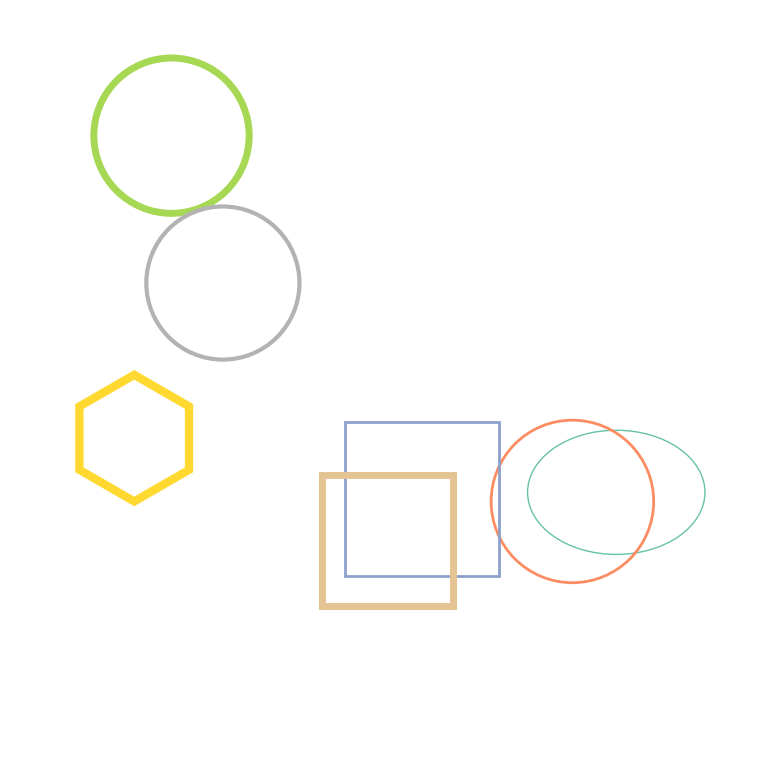[{"shape": "oval", "thickness": 0.5, "radius": 0.58, "center": [0.8, 0.361]}, {"shape": "circle", "thickness": 1, "radius": 0.53, "center": [0.743, 0.349]}, {"shape": "square", "thickness": 1, "radius": 0.5, "center": [0.549, 0.352]}, {"shape": "circle", "thickness": 2.5, "radius": 0.5, "center": [0.223, 0.824]}, {"shape": "hexagon", "thickness": 3, "radius": 0.41, "center": [0.174, 0.431]}, {"shape": "square", "thickness": 2.5, "radius": 0.42, "center": [0.503, 0.298]}, {"shape": "circle", "thickness": 1.5, "radius": 0.5, "center": [0.289, 0.632]}]